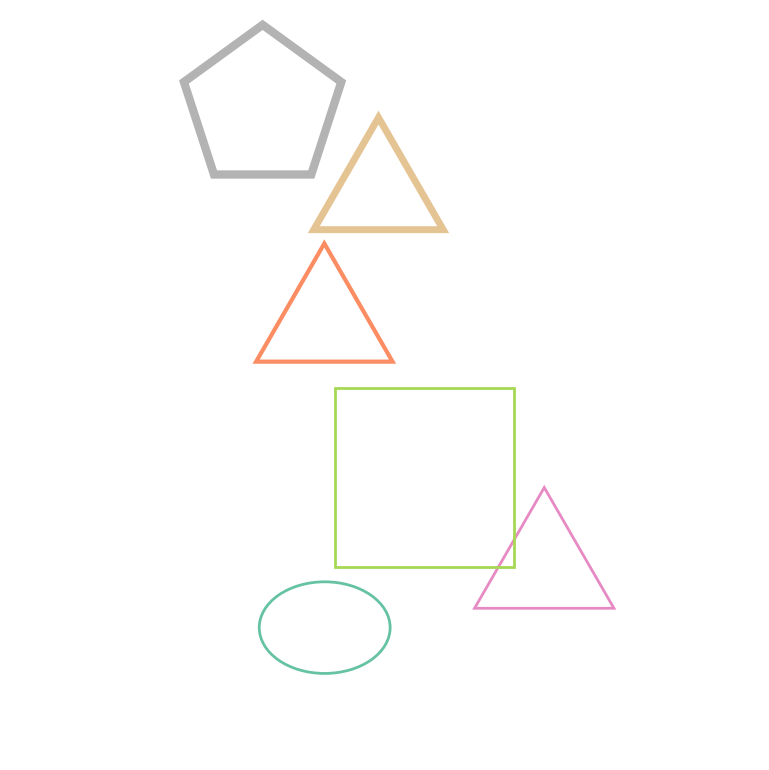[{"shape": "oval", "thickness": 1, "radius": 0.42, "center": [0.422, 0.185]}, {"shape": "triangle", "thickness": 1.5, "radius": 0.51, "center": [0.421, 0.581]}, {"shape": "triangle", "thickness": 1, "radius": 0.52, "center": [0.707, 0.262]}, {"shape": "square", "thickness": 1, "radius": 0.58, "center": [0.552, 0.38]}, {"shape": "triangle", "thickness": 2.5, "radius": 0.49, "center": [0.492, 0.75]}, {"shape": "pentagon", "thickness": 3, "radius": 0.54, "center": [0.341, 0.86]}]